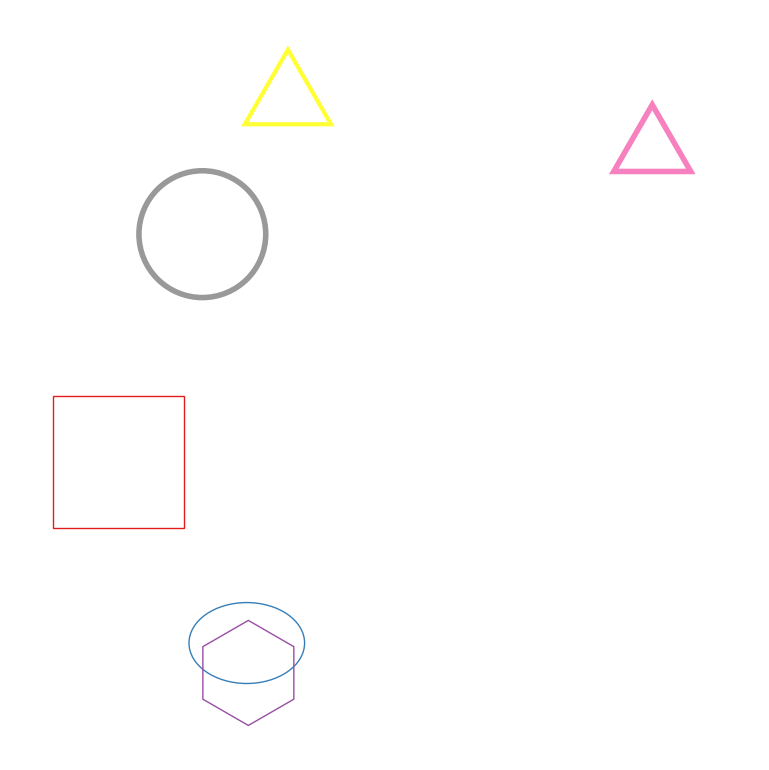[{"shape": "square", "thickness": 0.5, "radius": 0.43, "center": [0.154, 0.4]}, {"shape": "oval", "thickness": 0.5, "radius": 0.38, "center": [0.321, 0.165]}, {"shape": "hexagon", "thickness": 0.5, "radius": 0.34, "center": [0.323, 0.126]}, {"shape": "triangle", "thickness": 1.5, "radius": 0.32, "center": [0.374, 0.871]}, {"shape": "triangle", "thickness": 2, "radius": 0.29, "center": [0.847, 0.806]}, {"shape": "circle", "thickness": 2, "radius": 0.41, "center": [0.263, 0.696]}]